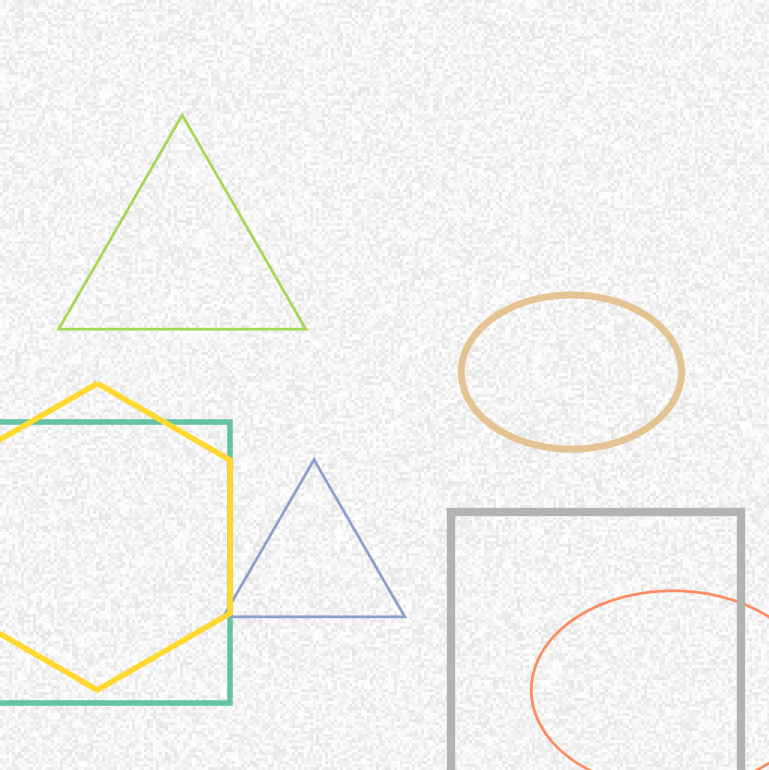[{"shape": "square", "thickness": 2, "radius": 0.91, "center": [0.116, 0.27]}, {"shape": "oval", "thickness": 1, "radius": 0.92, "center": [0.874, 0.104]}, {"shape": "triangle", "thickness": 1, "radius": 0.68, "center": [0.408, 0.267]}, {"shape": "triangle", "thickness": 1, "radius": 0.93, "center": [0.237, 0.665]}, {"shape": "hexagon", "thickness": 2, "radius": 1.0, "center": [0.126, 0.303]}, {"shape": "oval", "thickness": 2.5, "radius": 0.72, "center": [0.742, 0.517]}, {"shape": "square", "thickness": 3, "radius": 0.94, "center": [0.774, 0.146]}]